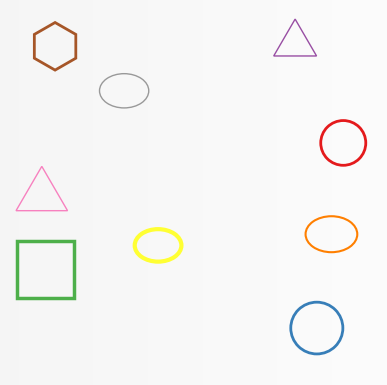[{"shape": "circle", "thickness": 2, "radius": 0.29, "center": [0.886, 0.629]}, {"shape": "circle", "thickness": 2, "radius": 0.34, "center": [0.818, 0.148]}, {"shape": "square", "thickness": 2.5, "radius": 0.37, "center": [0.118, 0.3]}, {"shape": "triangle", "thickness": 1, "radius": 0.32, "center": [0.762, 0.887]}, {"shape": "oval", "thickness": 1.5, "radius": 0.33, "center": [0.855, 0.392]}, {"shape": "oval", "thickness": 3, "radius": 0.3, "center": [0.408, 0.363]}, {"shape": "hexagon", "thickness": 2, "radius": 0.31, "center": [0.142, 0.88]}, {"shape": "triangle", "thickness": 1, "radius": 0.38, "center": [0.108, 0.491]}, {"shape": "oval", "thickness": 1, "radius": 0.32, "center": [0.32, 0.764]}]